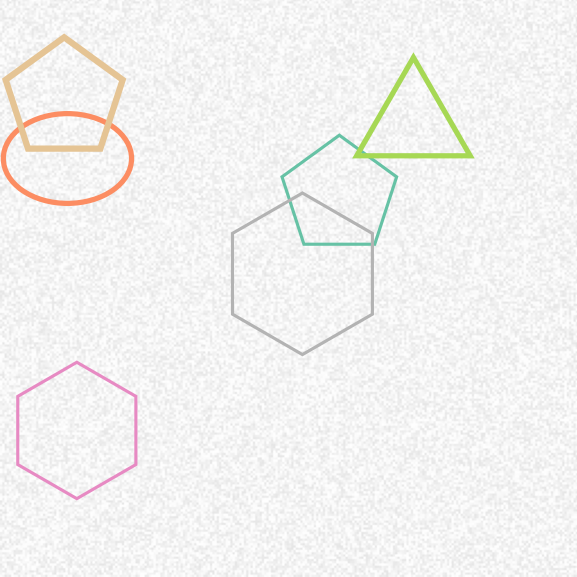[{"shape": "pentagon", "thickness": 1.5, "radius": 0.52, "center": [0.588, 0.661]}, {"shape": "oval", "thickness": 2.5, "radius": 0.56, "center": [0.117, 0.725]}, {"shape": "hexagon", "thickness": 1.5, "radius": 0.59, "center": [0.133, 0.254]}, {"shape": "triangle", "thickness": 2.5, "radius": 0.57, "center": [0.716, 0.786]}, {"shape": "pentagon", "thickness": 3, "radius": 0.53, "center": [0.111, 0.828]}, {"shape": "hexagon", "thickness": 1.5, "radius": 0.7, "center": [0.524, 0.525]}]